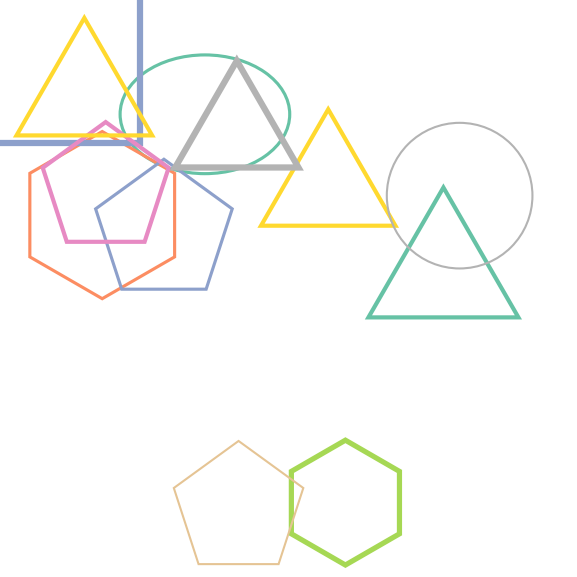[{"shape": "triangle", "thickness": 2, "radius": 0.75, "center": [0.768, 0.525]}, {"shape": "oval", "thickness": 1.5, "radius": 0.73, "center": [0.355, 0.801]}, {"shape": "hexagon", "thickness": 1.5, "radius": 0.72, "center": [0.177, 0.627]}, {"shape": "square", "thickness": 3, "radius": 0.71, "center": [0.101, 0.894]}, {"shape": "pentagon", "thickness": 1.5, "radius": 0.62, "center": [0.284, 0.599]}, {"shape": "pentagon", "thickness": 2, "radius": 0.57, "center": [0.183, 0.673]}, {"shape": "hexagon", "thickness": 2.5, "radius": 0.54, "center": [0.598, 0.129]}, {"shape": "triangle", "thickness": 2, "radius": 0.68, "center": [0.146, 0.832]}, {"shape": "triangle", "thickness": 2, "radius": 0.67, "center": [0.568, 0.675]}, {"shape": "pentagon", "thickness": 1, "radius": 0.59, "center": [0.413, 0.118]}, {"shape": "circle", "thickness": 1, "radius": 0.63, "center": [0.796, 0.66]}, {"shape": "triangle", "thickness": 3, "radius": 0.62, "center": [0.41, 0.771]}]